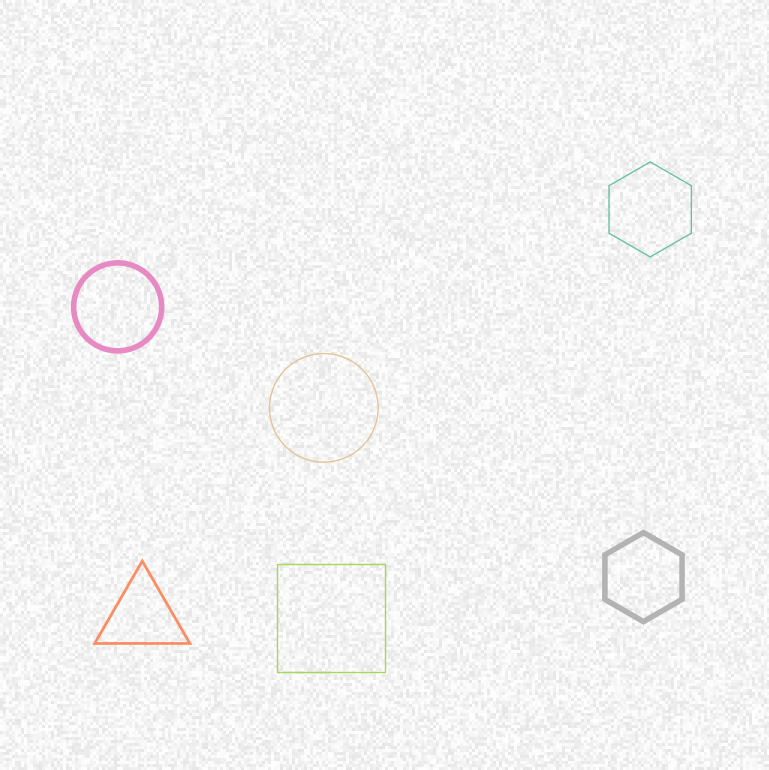[{"shape": "hexagon", "thickness": 0.5, "radius": 0.31, "center": [0.844, 0.728]}, {"shape": "triangle", "thickness": 1, "radius": 0.36, "center": [0.185, 0.2]}, {"shape": "circle", "thickness": 2, "radius": 0.29, "center": [0.153, 0.601]}, {"shape": "square", "thickness": 0.5, "radius": 0.35, "center": [0.43, 0.197]}, {"shape": "circle", "thickness": 0.5, "radius": 0.35, "center": [0.421, 0.47]}, {"shape": "hexagon", "thickness": 2, "radius": 0.29, "center": [0.836, 0.251]}]